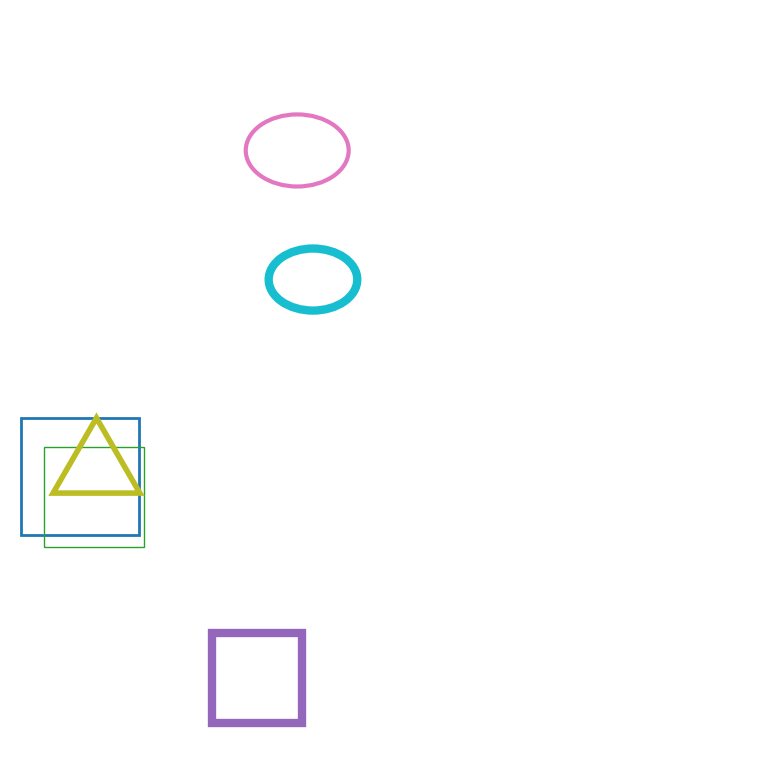[{"shape": "square", "thickness": 1, "radius": 0.38, "center": [0.104, 0.381]}, {"shape": "square", "thickness": 0.5, "radius": 0.33, "center": [0.122, 0.355]}, {"shape": "square", "thickness": 3, "radius": 0.29, "center": [0.334, 0.119]}, {"shape": "oval", "thickness": 1.5, "radius": 0.33, "center": [0.386, 0.805]}, {"shape": "triangle", "thickness": 2, "radius": 0.33, "center": [0.125, 0.392]}, {"shape": "oval", "thickness": 3, "radius": 0.29, "center": [0.406, 0.637]}]